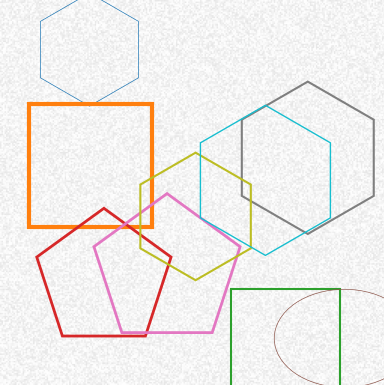[{"shape": "hexagon", "thickness": 0.5, "radius": 0.73, "center": [0.232, 0.871]}, {"shape": "square", "thickness": 3, "radius": 0.8, "center": [0.235, 0.57]}, {"shape": "square", "thickness": 1.5, "radius": 0.71, "center": [0.74, 0.107]}, {"shape": "pentagon", "thickness": 2, "radius": 0.92, "center": [0.27, 0.276]}, {"shape": "oval", "thickness": 0.5, "radius": 0.91, "center": [0.894, 0.121]}, {"shape": "pentagon", "thickness": 2, "radius": 1.0, "center": [0.434, 0.298]}, {"shape": "hexagon", "thickness": 1.5, "radius": 0.99, "center": [0.799, 0.59]}, {"shape": "hexagon", "thickness": 1.5, "radius": 0.83, "center": [0.508, 0.438]}, {"shape": "hexagon", "thickness": 1, "radius": 0.97, "center": [0.689, 0.532]}]